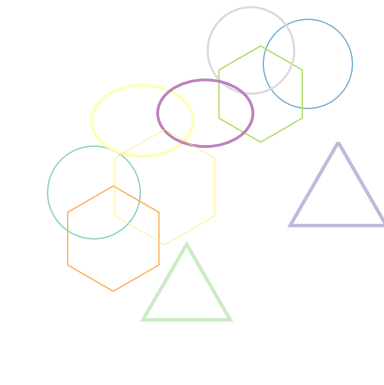[{"shape": "circle", "thickness": 1, "radius": 0.6, "center": [0.244, 0.5]}, {"shape": "oval", "thickness": 2, "radius": 0.66, "center": [0.37, 0.686]}, {"shape": "triangle", "thickness": 2.5, "radius": 0.72, "center": [0.879, 0.486]}, {"shape": "circle", "thickness": 1, "radius": 0.58, "center": [0.8, 0.834]}, {"shape": "hexagon", "thickness": 1, "radius": 0.68, "center": [0.294, 0.38]}, {"shape": "hexagon", "thickness": 1, "radius": 0.62, "center": [0.677, 0.756]}, {"shape": "circle", "thickness": 1.5, "radius": 0.56, "center": [0.652, 0.869]}, {"shape": "oval", "thickness": 2, "radius": 0.62, "center": [0.533, 0.706]}, {"shape": "triangle", "thickness": 2.5, "radius": 0.65, "center": [0.485, 0.235]}, {"shape": "hexagon", "thickness": 0.5, "radius": 0.75, "center": [0.428, 0.514]}]